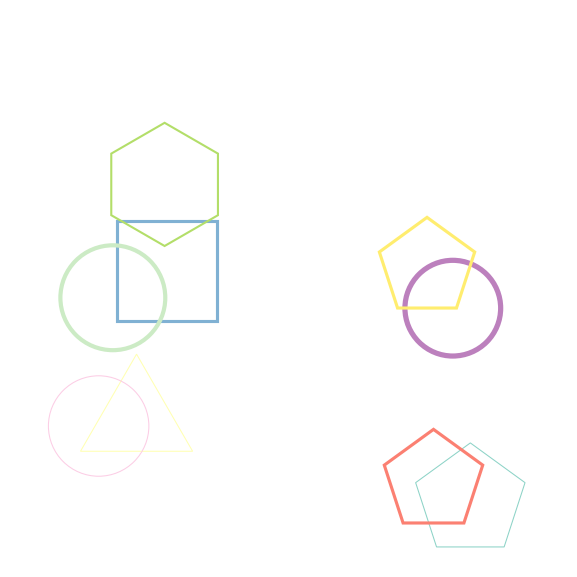[{"shape": "pentagon", "thickness": 0.5, "radius": 0.5, "center": [0.814, 0.133]}, {"shape": "triangle", "thickness": 0.5, "radius": 0.56, "center": [0.236, 0.274]}, {"shape": "pentagon", "thickness": 1.5, "radius": 0.45, "center": [0.751, 0.166]}, {"shape": "square", "thickness": 1.5, "radius": 0.43, "center": [0.29, 0.53]}, {"shape": "hexagon", "thickness": 1, "radius": 0.53, "center": [0.285, 0.68]}, {"shape": "circle", "thickness": 0.5, "radius": 0.43, "center": [0.171, 0.261]}, {"shape": "circle", "thickness": 2.5, "radius": 0.41, "center": [0.784, 0.465]}, {"shape": "circle", "thickness": 2, "radius": 0.45, "center": [0.195, 0.484]}, {"shape": "pentagon", "thickness": 1.5, "radius": 0.43, "center": [0.739, 0.536]}]